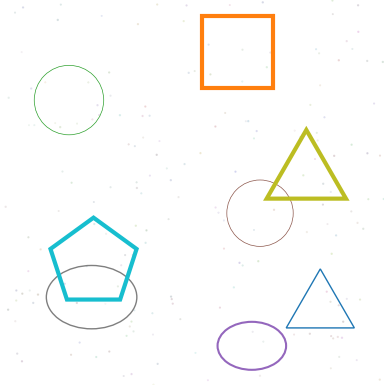[{"shape": "triangle", "thickness": 1, "radius": 0.51, "center": [0.832, 0.199]}, {"shape": "square", "thickness": 3, "radius": 0.46, "center": [0.617, 0.865]}, {"shape": "circle", "thickness": 0.5, "radius": 0.45, "center": [0.179, 0.74]}, {"shape": "oval", "thickness": 1.5, "radius": 0.45, "center": [0.654, 0.102]}, {"shape": "circle", "thickness": 0.5, "radius": 0.43, "center": [0.675, 0.446]}, {"shape": "oval", "thickness": 1, "radius": 0.59, "center": [0.238, 0.228]}, {"shape": "triangle", "thickness": 3, "radius": 0.59, "center": [0.796, 0.544]}, {"shape": "pentagon", "thickness": 3, "radius": 0.59, "center": [0.243, 0.317]}]